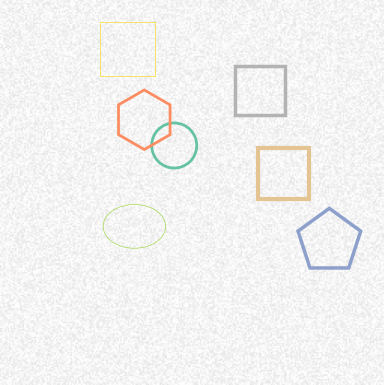[{"shape": "circle", "thickness": 2, "radius": 0.29, "center": [0.452, 0.622]}, {"shape": "hexagon", "thickness": 2, "radius": 0.39, "center": [0.375, 0.689]}, {"shape": "pentagon", "thickness": 2.5, "radius": 0.43, "center": [0.855, 0.373]}, {"shape": "oval", "thickness": 0.5, "radius": 0.41, "center": [0.349, 0.412]}, {"shape": "square", "thickness": 0.5, "radius": 0.35, "center": [0.331, 0.872]}, {"shape": "square", "thickness": 3, "radius": 0.33, "center": [0.735, 0.548]}, {"shape": "square", "thickness": 2.5, "radius": 0.32, "center": [0.675, 0.765]}]